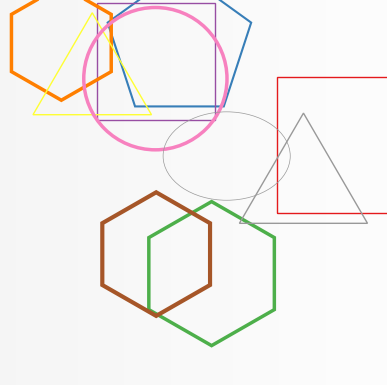[{"shape": "square", "thickness": 1, "radius": 0.89, "center": [0.891, 0.623]}, {"shape": "pentagon", "thickness": 1.5, "radius": 0.97, "center": [0.463, 0.881]}, {"shape": "hexagon", "thickness": 2.5, "radius": 0.94, "center": [0.546, 0.289]}, {"shape": "square", "thickness": 1, "radius": 0.76, "center": [0.402, 0.84]}, {"shape": "hexagon", "thickness": 2.5, "radius": 0.74, "center": [0.158, 0.888]}, {"shape": "triangle", "thickness": 1, "radius": 0.88, "center": [0.238, 0.79]}, {"shape": "hexagon", "thickness": 3, "radius": 0.8, "center": [0.403, 0.34]}, {"shape": "circle", "thickness": 2.5, "radius": 0.92, "center": [0.401, 0.796]}, {"shape": "triangle", "thickness": 1, "radius": 0.95, "center": [0.783, 0.515]}, {"shape": "oval", "thickness": 0.5, "radius": 0.82, "center": [0.585, 0.595]}]